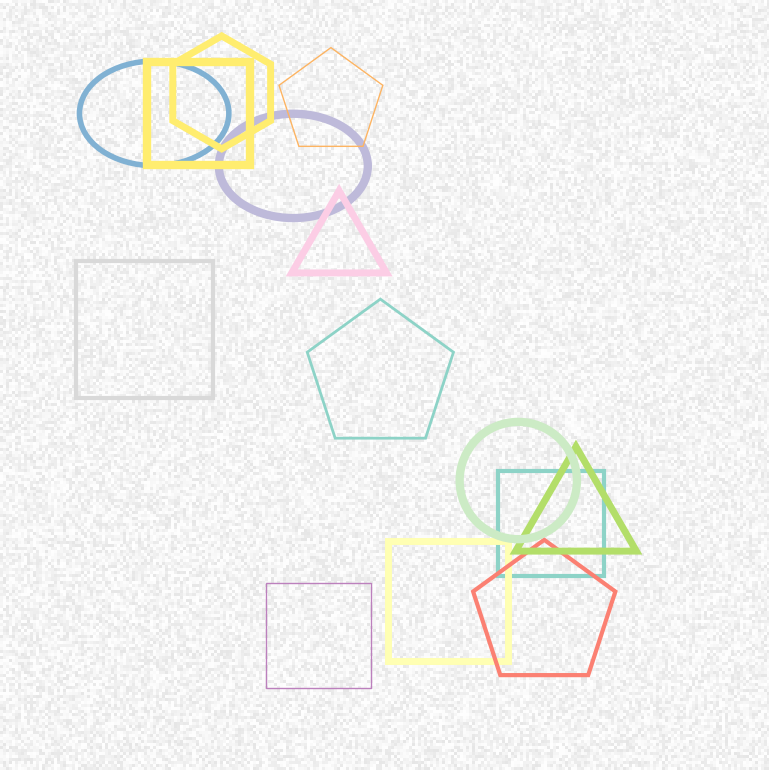[{"shape": "square", "thickness": 1.5, "radius": 0.34, "center": [0.716, 0.32]}, {"shape": "pentagon", "thickness": 1, "radius": 0.5, "center": [0.494, 0.512]}, {"shape": "square", "thickness": 2.5, "radius": 0.39, "center": [0.582, 0.219]}, {"shape": "oval", "thickness": 3, "radius": 0.48, "center": [0.381, 0.785]}, {"shape": "pentagon", "thickness": 1.5, "radius": 0.49, "center": [0.707, 0.202]}, {"shape": "oval", "thickness": 2, "radius": 0.49, "center": [0.2, 0.853]}, {"shape": "pentagon", "thickness": 0.5, "radius": 0.35, "center": [0.43, 0.867]}, {"shape": "triangle", "thickness": 2.5, "radius": 0.45, "center": [0.748, 0.33]}, {"shape": "triangle", "thickness": 2.5, "radius": 0.36, "center": [0.44, 0.681]}, {"shape": "square", "thickness": 1.5, "radius": 0.45, "center": [0.188, 0.573]}, {"shape": "square", "thickness": 0.5, "radius": 0.34, "center": [0.414, 0.175]}, {"shape": "circle", "thickness": 3, "radius": 0.38, "center": [0.673, 0.376]}, {"shape": "square", "thickness": 3, "radius": 0.34, "center": [0.258, 0.852]}, {"shape": "hexagon", "thickness": 2.5, "radius": 0.37, "center": [0.288, 0.88]}]